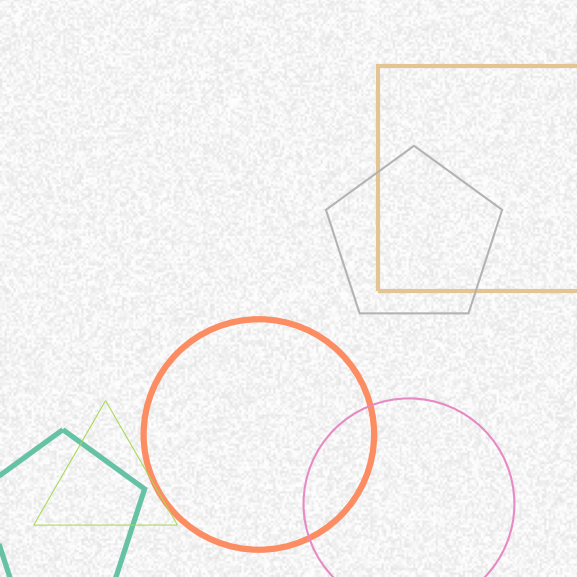[{"shape": "pentagon", "thickness": 2.5, "radius": 0.74, "center": [0.109, 0.106]}, {"shape": "circle", "thickness": 3, "radius": 1.0, "center": [0.448, 0.247]}, {"shape": "circle", "thickness": 1, "radius": 0.91, "center": [0.708, 0.127]}, {"shape": "triangle", "thickness": 0.5, "radius": 0.72, "center": [0.183, 0.162]}, {"shape": "square", "thickness": 2, "radius": 0.97, "center": [0.849, 0.69]}, {"shape": "pentagon", "thickness": 1, "radius": 0.8, "center": [0.717, 0.586]}]